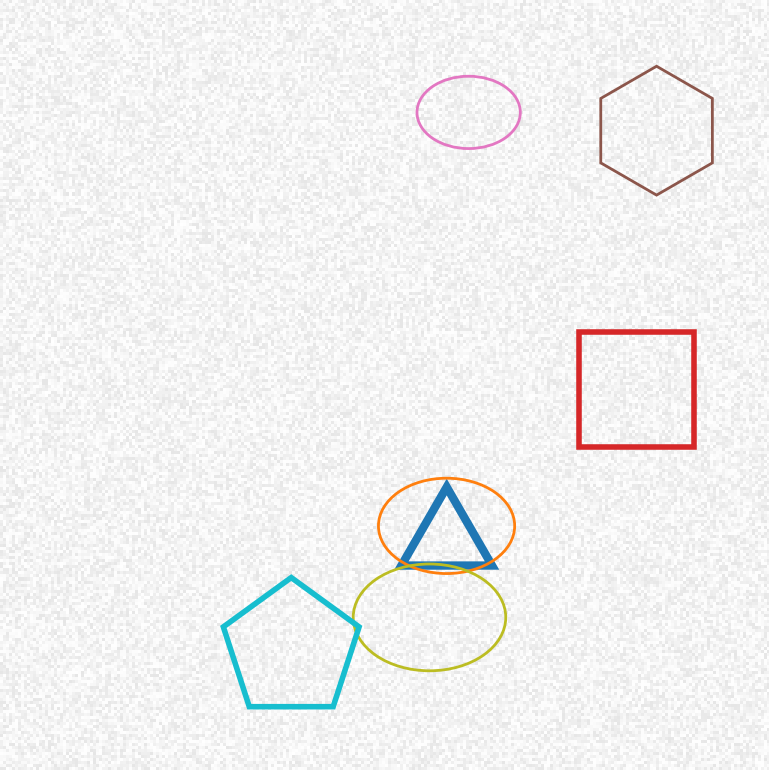[{"shape": "triangle", "thickness": 3, "radius": 0.34, "center": [0.58, 0.3]}, {"shape": "oval", "thickness": 1, "radius": 0.44, "center": [0.58, 0.317]}, {"shape": "square", "thickness": 2, "radius": 0.37, "center": [0.826, 0.494]}, {"shape": "hexagon", "thickness": 1, "radius": 0.42, "center": [0.853, 0.83]}, {"shape": "oval", "thickness": 1, "radius": 0.34, "center": [0.609, 0.854]}, {"shape": "oval", "thickness": 1, "radius": 0.5, "center": [0.558, 0.198]}, {"shape": "pentagon", "thickness": 2, "radius": 0.46, "center": [0.378, 0.157]}]